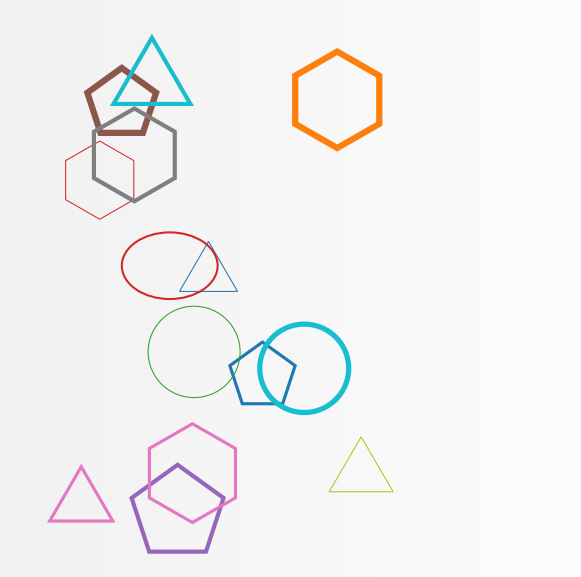[{"shape": "triangle", "thickness": 0.5, "radius": 0.29, "center": [0.359, 0.523]}, {"shape": "pentagon", "thickness": 1.5, "radius": 0.3, "center": [0.452, 0.348]}, {"shape": "hexagon", "thickness": 3, "radius": 0.42, "center": [0.58, 0.826]}, {"shape": "circle", "thickness": 0.5, "radius": 0.4, "center": [0.334, 0.39]}, {"shape": "oval", "thickness": 1, "radius": 0.41, "center": [0.292, 0.539]}, {"shape": "hexagon", "thickness": 0.5, "radius": 0.34, "center": [0.172, 0.687]}, {"shape": "pentagon", "thickness": 2, "radius": 0.42, "center": [0.306, 0.111]}, {"shape": "pentagon", "thickness": 3, "radius": 0.31, "center": [0.209, 0.819]}, {"shape": "triangle", "thickness": 1.5, "radius": 0.31, "center": [0.14, 0.128]}, {"shape": "hexagon", "thickness": 1.5, "radius": 0.43, "center": [0.331, 0.18]}, {"shape": "hexagon", "thickness": 2, "radius": 0.4, "center": [0.231, 0.731]}, {"shape": "triangle", "thickness": 0.5, "radius": 0.32, "center": [0.621, 0.179]}, {"shape": "triangle", "thickness": 2, "radius": 0.38, "center": [0.261, 0.857]}, {"shape": "circle", "thickness": 2.5, "radius": 0.38, "center": [0.523, 0.361]}]